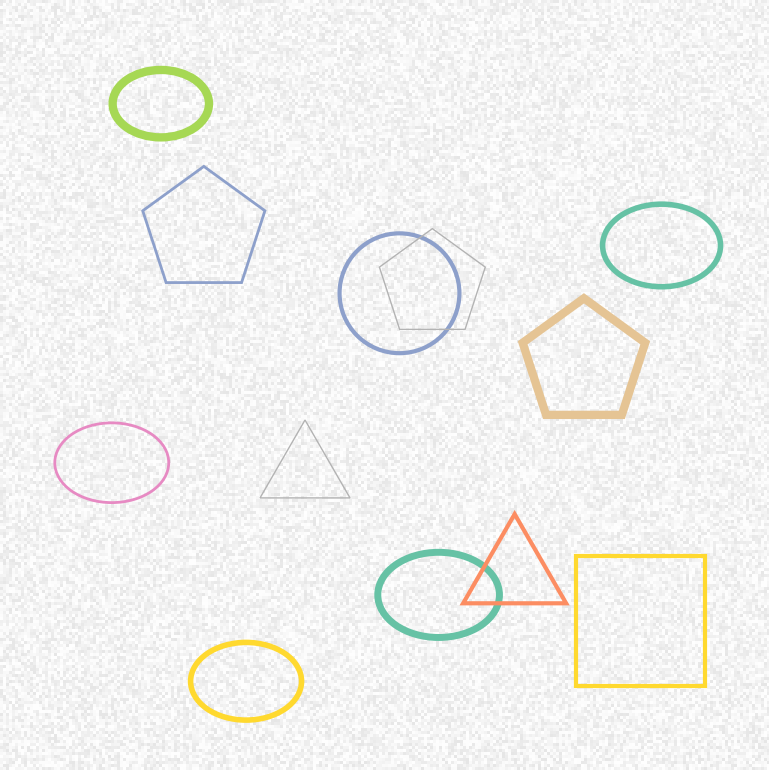[{"shape": "oval", "thickness": 2, "radius": 0.38, "center": [0.859, 0.681]}, {"shape": "oval", "thickness": 2.5, "radius": 0.4, "center": [0.57, 0.227]}, {"shape": "triangle", "thickness": 1.5, "radius": 0.39, "center": [0.668, 0.255]}, {"shape": "circle", "thickness": 1.5, "radius": 0.39, "center": [0.519, 0.619]}, {"shape": "pentagon", "thickness": 1, "radius": 0.42, "center": [0.265, 0.701]}, {"shape": "oval", "thickness": 1, "radius": 0.37, "center": [0.145, 0.399]}, {"shape": "oval", "thickness": 3, "radius": 0.31, "center": [0.209, 0.865]}, {"shape": "square", "thickness": 1.5, "radius": 0.42, "center": [0.832, 0.194]}, {"shape": "oval", "thickness": 2, "radius": 0.36, "center": [0.32, 0.115]}, {"shape": "pentagon", "thickness": 3, "radius": 0.42, "center": [0.758, 0.529]}, {"shape": "pentagon", "thickness": 0.5, "radius": 0.36, "center": [0.561, 0.631]}, {"shape": "triangle", "thickness": 0.5, "radius": 0.34, "center": [0.396, 0.387]}]